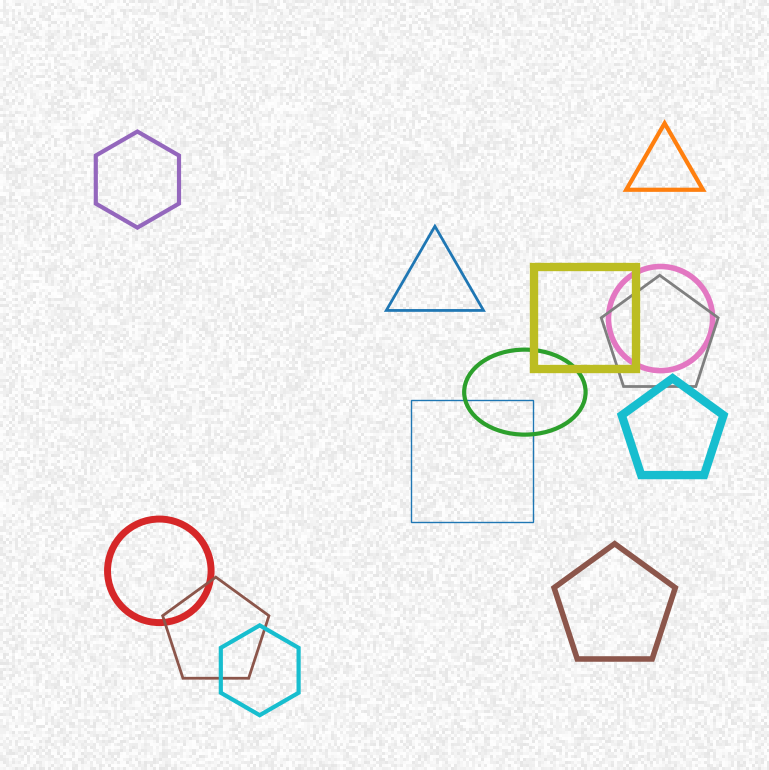[{"shape": "square", "thickness": 0.5, "radius": 0.39, "center": [0.613, 0.401]}, {"shape": "triangle", "thickness": 1, "radius": 0.36, "center": [0.565, 0.633]}, {"shape": "triangle", "thickness": 1.5, "radius": 0.29, "center": [0.863, 0.782]}, {"shape": "oval", "thickness": 1.5, "radius": 0.39, "center": [0.682, 0.491]}, {"shape": "circle", "thickness": 2.5, "radius": 0.34, "center": [0.207, 0.259]}, {"shape": "hexagon", "thickness": 1.5, "radius": 0.31, "center": [0.178, 0.767]}, {"shape": "pentagon", "thickness": 2, "radius": 0.41, "center": [0.798, 0.211]}, {"shape": "pentagon", "thickness": 1, "radius": 0.36, "center": [0.28, 0.178]}, {"shape": "circle", "thickness": 2, "radius": 0.34, "center": [0.858, 0.586]}, {"shape": "pentagon", "thickness": 1, "radius": 0.4, "center": [0.857, 0.563]}, {"shape": "square", "thickness": 3, "radius": 0.33, "center": [0.76, 0.587]}, {"shape": "hexagon", "thickness": 1.5, "radius": 0.29, "center": [0.337, 0.129]}, {"shape": "pentagon", "thickness": 3, "radius": 0.35, "center": [0.874, 0.439]}]